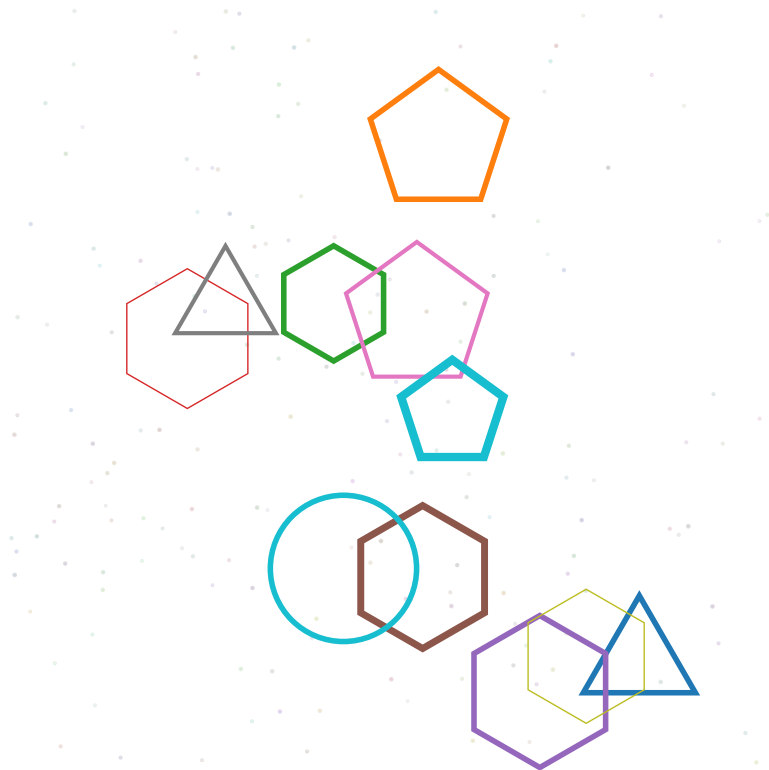[{"shape": "triangle", "thickness": 2, "radius": 0.42, "center": [0.83, 0.142]}, {"shape": "pentagon", "thickness": 2, "radius": 0.47, "center": [0.57, 0.817]}, {"shape": "hexagon", "thickness": 2, "radius": 0.37, "center": [0.433, 0.606]}, {"shape": "hexagon", "thickness": 0.5, "radius": 0.45, "center": [0.243, 0.56]}, {"shape": "hexagon", "thickness": 2, "radius": 0.49, "center": [0.701, 0.102]}, {"shape": "hexagon", "thickness": 2.5, "radius": 0.46, "center": [0.549, 0.251]}, {"shape": "pentagon", "thickness": 1.5, "radius": 0.48, "center": [0.541, 0.589]}, {"shape": "triangle", "thickness": 1.5, "radius": 0.38, "center": [0.293, 0.605]}, {"shape": "hexagon", "thickness": 0.5, "radius": 0.44, "center": [0.761, 0.148]}, {"shape": "pentagon", "thickness": 3, "radius": 0.35, "center": [0.587, 0.463]}, {"shape": "circle", "thickness": 2, "radius": 0.47, "center": [0.446, 0.262]}]